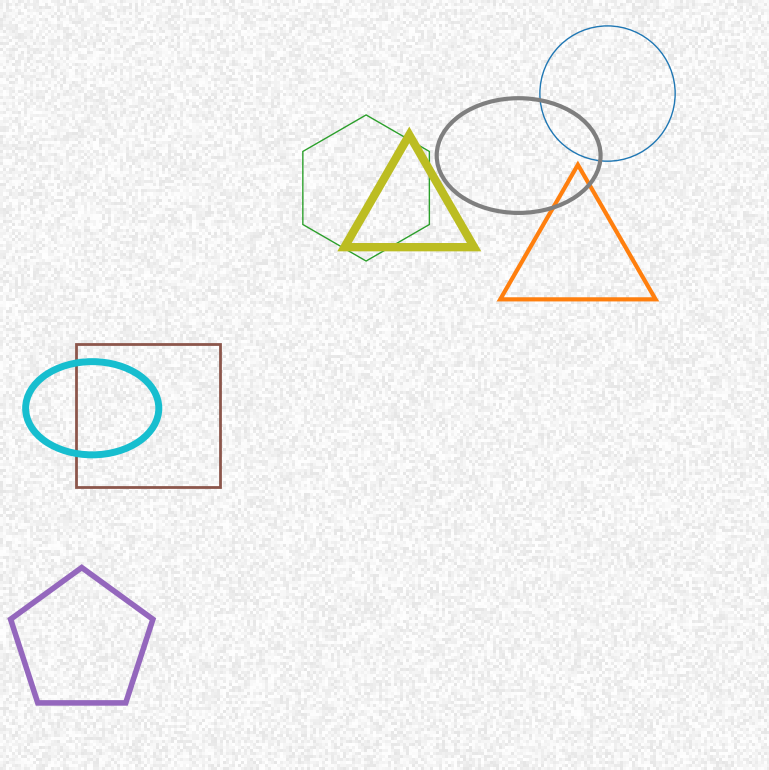[{"shape": "circle", "thickness": 0.5, "radius": 0.44, "center": [0.789, 0.879]}, {"shape": "triangle", "thickness": 1.5, "radius": 0.58, "center": [0.751, 0.669]}, {"shape": "hexagon", "thickness": 0.5, "radius": 0.47, "center": [0.475, 0.756]}, {"shape": "pentagon", "thickness": 2, "radius": 0.49, "center": [0.106, 0.166]}, {"shape": "square", "thickness": 1, "radius": 0.47, "center": [0.192, 0.461]}, {"shape": "oval", "thickness": 1.5, "radius": 0.53, "center": [0.674, 0.798]}, {"shape": "triangle", "thickness": 3, "radius": 0.49, "center": [0.532, 0.728]}, {"shape": "oval", "thickness": 2.5, "radius": 0.43, "center": [0.12, 0.47]}]